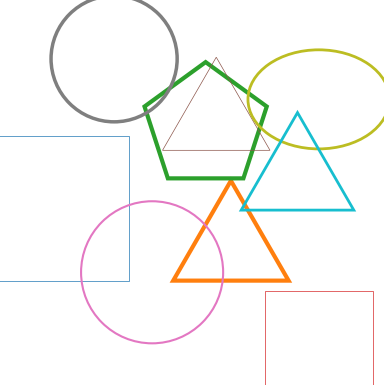[{"shape": "square", "thickness": 0.5, "radius": 0.94, "center": [0.146, 0.458]}, {"shape": "triangle", "thickness": 3, "radius": 0.87, "center": [0.6, 0.358]}, {"shape": "pentagon", "thickness": 3, "radius": 0.83, "center": [0.534, 0.672]}, {"shape": "square", "thickness": 0.5, "radius": 0.7, "center": [0.828, 0.102]}, {"shape": "triangle", "thickness": 0.5, "radius": 0.81, "center": [0.562, 0.69]}, {"shape": "circle", "thickness": 1.5, "radius": 0.92, "center": [0.395, 0.293]}, {"shape": "circle", "thickness": 2.5, "radius": 0.82, "center": [0.296, 0.847]}, {"shape": "oval", "thickness": 2, "radius": 0.92, "center": [0.828, 0.742]}, {"shape": "triangle", "thickness": 2, "radius": 0.84, "center": [0.773, 0.539]}]